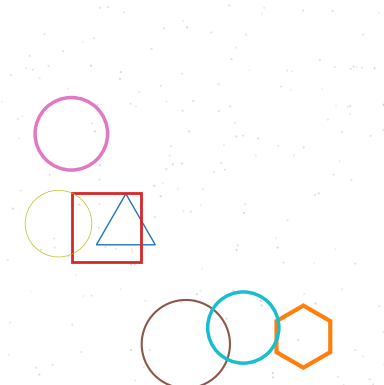[{"shape": "triangle", "thickness": 1, "radius": 0.44, "center": [0.327, 0.408]}, {"shape": "hexagon", "thickness": 3, "radius": 0.4, "center": [0.788, 0.126]}, {"shape": "square", "thickness": 2, "radius": 0.45, "center": [0.277, 0.408]}, {"shape": "circle", "thickness": 1.5, "radius": 0.57, "center": [0.483, 0.106]}, {"shape": "circle", "thickness": 2.5, "radius": 0.47, "center": [0.185, 0.653]}, {"shape": "circle", "thickness": 0.5, "radius": 0.43, "center": [0.152, 0.419]}, {"shape": "circle", "thickness": 2.5, "radius": 0.46, "center": [0.632, 0.149]}]